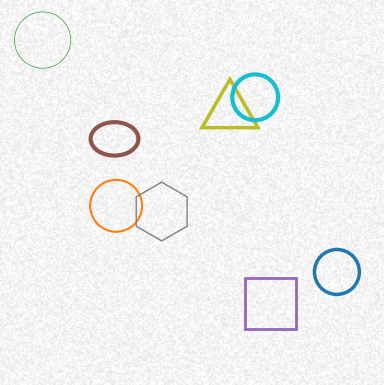[{"shape": "circle", "thickness": 2.5, "radius": 0.29, "center": [0.875, 0.294]}, {"shape": "circle", "thickness": 1.5, "radius": 0.34, "center": [0.302, 0.465]}, {"shape": "circle", "thickness": 0.5, "radius": 0.37, "center": [0.111, 0.896]}, {"shape": "square", "thickness": 2, "radius": 0.33, "center": [0.703, 0.212]}, {"shape": "oval", "thickness": 3, "radius": 0.31, "center": [0.297, 0.639]}, {"shape": "hexagon", "thickness": 1, "radius": 0.38, "center": [0.42, 0.451]}, {"shape": "triangle", "thickness": 2.5, "radius": 0.42, "center": [0.597, 0.71]}, {"shape": "circle", "thickness": 3, "radius": 0.3, "center": [0.663, 0.747]}]